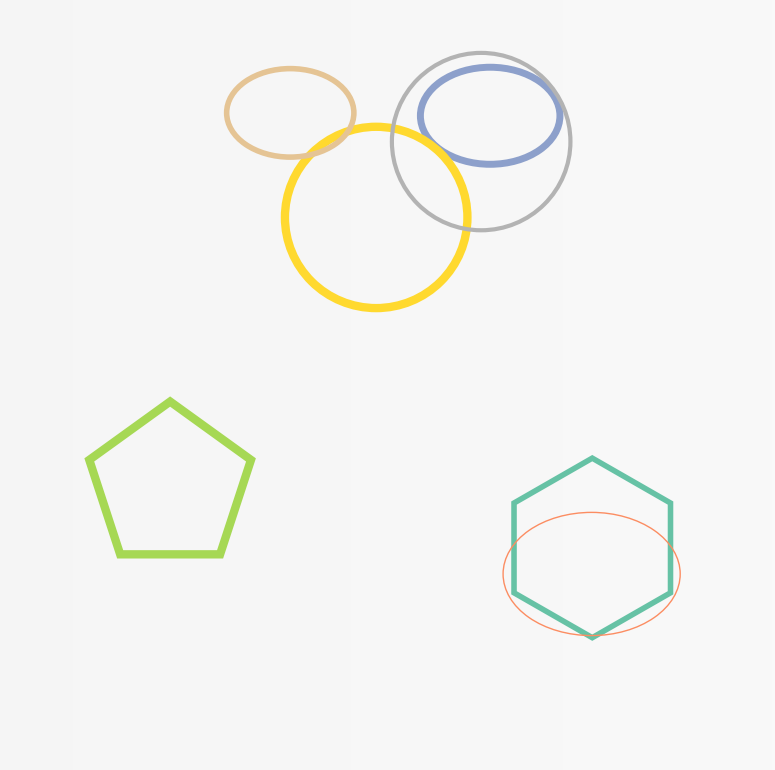[{"shape": "hexagon", "thickness": 2, "radius": 0.58, "center": [0.764, 0.288]}, {"shape": "oval", "thickness": 0.5, "radius": 0.57, "center": [0.763, 0.255]}, {"shape": "oval", "thickness": 2.5, "radius": 0.45, "center": [0.632, 0.85]}, {"shape": "pentagon", "thickness": 3, "radius": 0.55, "center": [0.22, 0.369]}, {"shape": "circle", "thickness": 3, "radius": 0.59, "center": [0.485, 0.718]}, {"shape": "oval", "thickness": 2, "radius": 0.41, "center": [0.375, 0.853]}, {"shape": "circle", "thickness": 1.5, "radius": 0.58, "center": [0.621, 0.816]}]